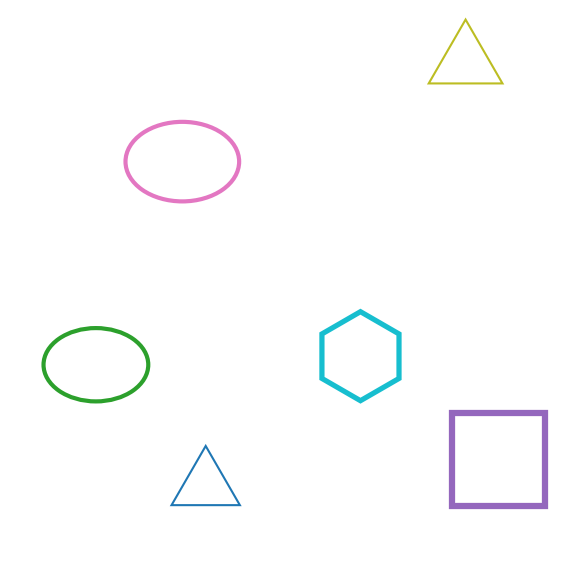[{"shape": "triangle", "thickness": 1, "radius": 0.34, "center": [0.356, 0.159]}, {"shape": "oval", "thickness": 2, "radius": 0.45, "center": [0.166, 0.368]}, {"shape": "square", "thickness": 3, "radius": 0.4, "center": [0.864, 0.203]}, {"shape": "oval", "thickness": 2, "radius": 0.49, "center": [0.316, 0.719]}, {"shape": "triangle", "thickness": 1, "radius": 0.37, "center": [0.806, 0.892]}, {"shape": "hexagon", "thickness": 2.5, "radius": 0.39, "center": [0.624, 0.382]}]